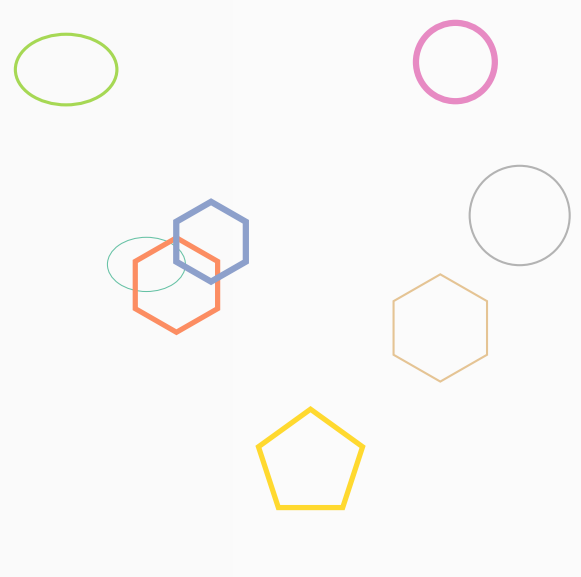[{"shape": "oval", "thickness": 0.5, "radius": 0.34, "center": [0.252, 0.541]}, {"shape": "hexagon", "thickness": 2.5, "radius": 0.41, "center": [0.304, 0.506]}, {"shape": "hexagon", "thickness": 3, "radius": 0.35, "center": [0.363, 0.581]}, {"shape": "circle", "thickness": 3, "radius": 0.34, "center": [0.783, 0.892]}, {"shape": "oval", "thickness": 1.5, "radius": 0.44, "center": [0.114, 0.879]}, {"shape": "pentagon", "thickness": 2.5, "radius": 0.47, "center": [0.534, 0.196]}, {"shape": "hexagon", "thickness": 1, "radius": 0.46, "center": [0.757, 0.431]}, {"shape": "circle", "thickness": 1, "radius": 0.43, "center": [0.894, 0.626]}]